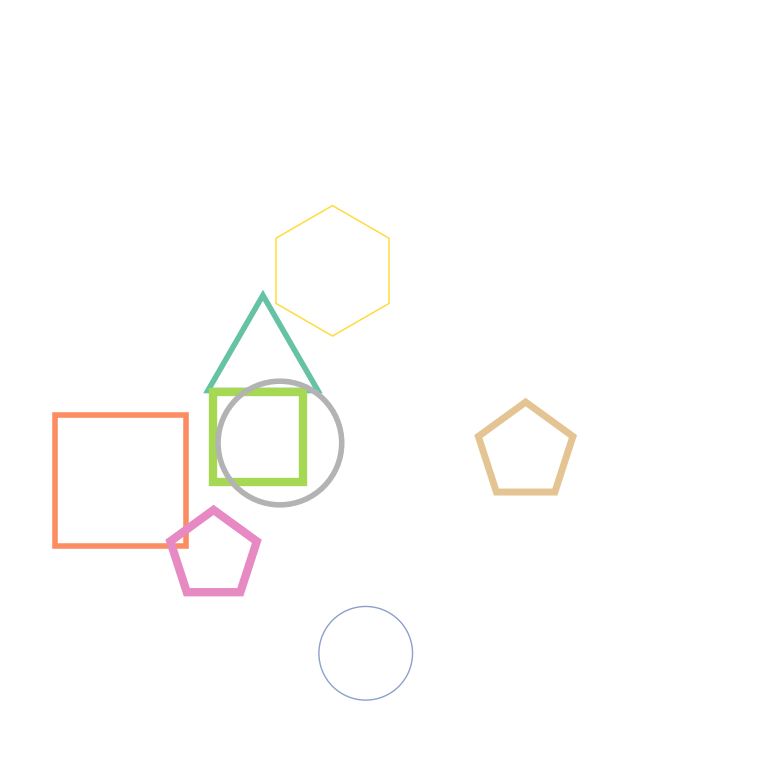[{"shape": "triangle", "thickness": 2, "radius": 0.41, "center": [0.341, 0.534]}, {"shape": "square", "thickness": 2, "radius": 0.43, "center": [0.157, 0.376]}, {"shape": "circle", "thickness": 0.5, "radius": 0.3, "center": [0.475, 0.152]}, {"shape": "pentagon", "thickness": 3, "radius": 0.3, "center": [0.277, 0.279]}, {"shape": "square", "thickness": 3, "radius": 0.29, "center": [0.335, 0.433]}, {"shape": "hexagon", "thickness": 0.5, "radius": 0.42, "center": [0.432, 0.648]}, {"shape": "pentagon", "thickness": 2.5, "radius": 0.32, "center": [0.683, 0.413]}, {"shape": "circle", "thickness": 2, "radius": 0.4, "center": [0.363, 0.425]}]